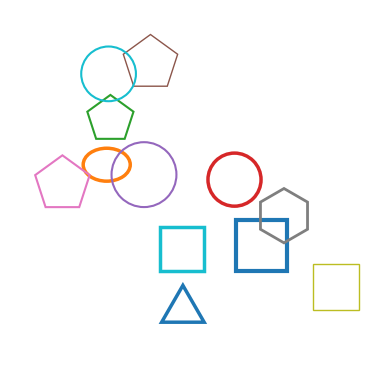[{"shape": "triangle", "thickness": 2.5, "radius": 0.32, "center": [0.475, 0.195]}, {"shape": "square", "thickness": 3, "radius": 0.33, "center": [0.68, 0.362]}, {"shape": "oval", "thickness": 2.5, "radius": 0.31, "center": [0.277, 0.572]}, {"shape": "pentagon", "thickness": 1.5, "radius": 0.32, "center": [0.287, 0.69]}, {"shape": "circle", "thickness": 2.5, "radius": 0.34, "center": [0.609, 0.533]}, {"shape": "circle", "thickness": 1.5, "radius": 0.42, "center": [0.374, 0.546]}, {"shape": "pentagon", "thickness": 1, "radius": 0.37, "center": [0.391, 0.836]}, {"shape": "pentagon", "thickness": 1.5, "radius": 0.37, "center": [0.162, 0.522]}, {"shape": "hexagon", "thickness": 2, "radius": 0.35, "center": [0.738, 0.44]}, {"shape": "square", "thickness": 1, "radius": 0.3, "center": [0.873, 0.254]}, {"shape": "circle", "thickness": 1.5, "radius": 0.36, "center": [0.282, 0.808]}, {"shape": "square", "thickness": 2.5, "radius": 0.29, "center": [0.473, 0.354]}]